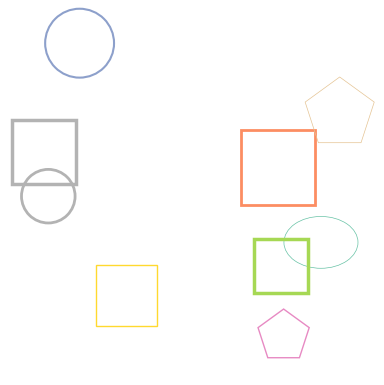[{"shape": "oval", "thickness": 0.5, "radius": 0.48, "center": [0.834, 0.37]}, {"shape": "square", "thickness": 2, "radius": 0.48, "center": [0.723, 0.565]}, {"shape": "circle", "thickness": 1.5, "radius": 0.45, "center": [0.207, 0.888]}, {"shape": "pentagon", "thickness": 1, "radius": 0.35, "center": [0.737, 0.127]}, {"shape": "square", "thickness": 2.5, "radius": 0.35, "center": [0.729, 0.309]}, {"shape": "square", "thickness": 1, "radius": 0.39, "center": [0.328, 0.233]}, {"shape": "pentagon", "thickness": 0.5, "radius": 0.47, "center": [0.882, 0.706]}, {"shape": "circle", "thickness": 2, "radius": 0.35, "center": [0.125, 0.49]}, {"shape": "square", "thickness": 2.5, "radius": 0.42, "center": [0.114, 0.605]}]